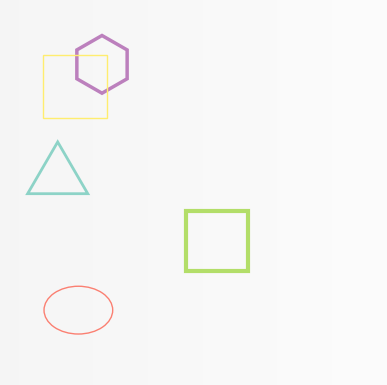[{"shape": "triangle", "thickness": 2, "radius": 0.45, "center": [0.149, 0.542]}, {"shape": "oval", "thickness": 1, "radius": 0.44, "center": [0.202, 0.194]}, {"shape": "square", "thickness": 3, "radius": 0.39, "center": [0.56, 0.374]}, {"shape": "hexagon", "thickness": 2.5, "radius": 0.37, "center": [0.263, 0.833]}, {"shape": "square", "thickness": 1, "radius": 0.41, "center": [0.193, 0.776]}]